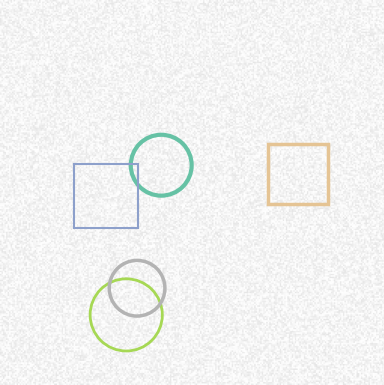[{"shape": "circle", "thickness": 3, "radius": 0.4, "center": [0.419, 0.571]}, {"shape": "square", "thickness": 1.5, "radius": 0.41, "center": [0.276, 0.491]}, {"shape": "circle", "thickness": 2, "radius": 0.47, "center": [0.328, 0.182]}, {"shape": "square", "thickness": 2.5, "radius": 0.39, "center": [0.774, 0.547]}, {"shape": "circle", "thickness": 2.5, "radius": 0.36, "center": [0.356, 0.251]}]